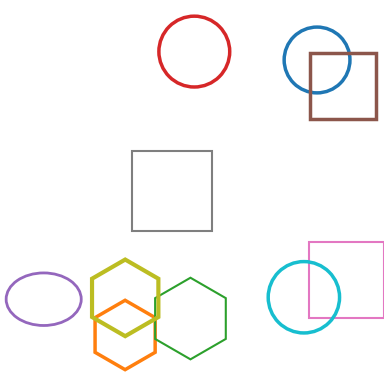[{"shape": "circle", "thickness": 2.5, "radius": 0.43, "center": [0.824, 0.844]}, {"shape": "hexagon", "thickness": 2.5, "radius": 0.45, "center": [0.325, 0.13]}, {"shape": "hexagon", "thickness": 1.5, "radius": 0.53, "center": [0.495, 0.173]}, {"shape": "circle", "thickness": 2.5, "radius": 0.46, "center": [0.505, 0.866]}, {"shape": "oval", "thickness": 2, "radius": 0.49, "center": [0.113, 0.223]}, {"shape": "square", "thickness": 2.5, "radius": 0.43, "center": [0.892, 0.776]}, {"shape": "square", "thickness": 1.5, "radius": 0.49, "center": [0.9, 0.273]}, {"shape": "square", "thickness": 1.5, "radius": 0.52, "center": [0.446, 0.504]}, {"shape": "hexagon", "thickness": 3, "radius": 0.5, "center": [0.325, 0.226]}, {"shape": "circle", "thickness": 2.5, "radius": 0.46, "center": [0.789, 0.228]}]